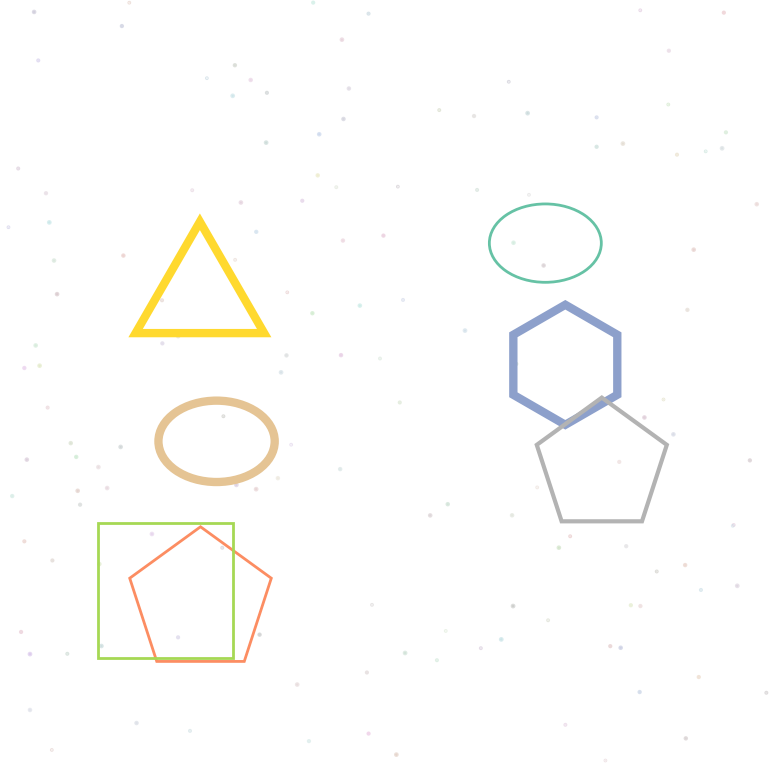[{"shape": "oval", "thickness": 1, "radius": 0.36, "center": [0.708, 0.684]}, {"shape": "pentagon", "thickness": 1, "radius": 0.48, "center": [0.26, 0.219]}, {"shape": "hexagon", "thickness": 3, "radius": 0.39, "center": [0.734, 0.526]}, {"shape": "square", "thickness": 1, "radius": 0.44, "center": [0.215, 0.233]}, {"shape": "triangle", "thickness": 3, "radius": 0.48, "center": [0.26, 0.616]}, {"shape": "oval", "thickness": 3, "radius": 0.38, "center": [0.281, 0.427]}, {"shape": "pentagon", "thickness": 1.5, "radius": 0.44, "center": [0.782, 0.395]}]